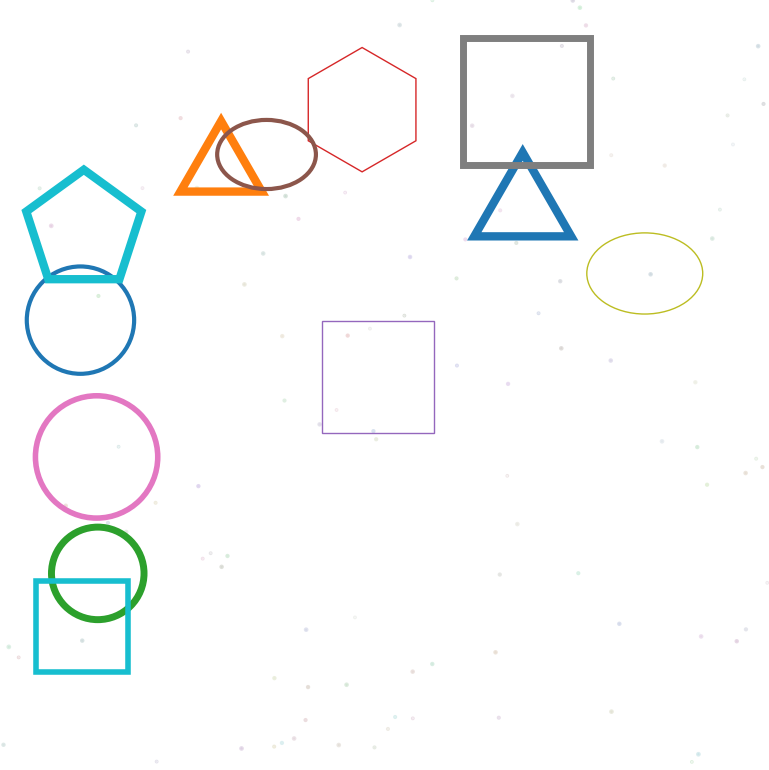[{"shape": "circle", "thickness": 1.5, "radius": 0.35, "center": [0.104, 0.584]}, {"shape": "triangle", "thickness": 3, "radius": 0.36, "center": [0.679, 0.729]}, {"shape": "triangle", "thickness": 3, "radius": 0.31, "center": [0.287, 0.782]}, {"shape": "circle", "thickness": 2.5, "radius": 0.3, "center": [0.127, 0.255]}, {"shape": "hexagon", "thickness": 0.5, "radius": 0.4, "center": [0.47, 0.858]}, {"shape": "square", "thickness": 0.5, "radius": 0.36, "center": [0.491, 0.51]}, {"shape": "oval", "thickness": 1.5, "radius": 0.32, "center": [0.346, 0.799]}, {"shape": "circle", "thickness": 2, "radius": 0.4, "center": [0.125, 0.407]}, {"shape": "square", "thickness": 2.5, "radius": 0.41, "center": [0.684, 0.868]}, {"shape": "oval", "thickness": 0.5, "radius": 0.38, "center": [0.837, 0.645]}, {"shape": "square", "thickness": 2, "radius": 0.3, "center": [0.106, 0.186]}, {"shape": "pentagon", "thickness": 3, "radius": 0.39, "center": [0.109, 0.701]}]